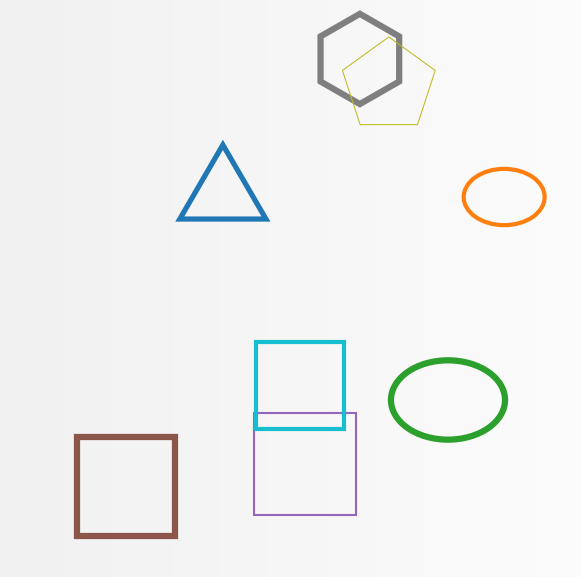[{"shape": "triangle", "thickness": 2.5, "radius": 0.43, "center": [0.383, 0.663]}, {"shape": "oval", "thickness": 2, "radius": 0.35, "center": [0.867, 0.658]}, {"shape": "oval", "thickness": 3, "radius": 0.49, "center": [0.771, 0.307]}, {"shape": "square", "thickness": 1, "radius": 0.44, "center": [0.525, 0.196]}, {"shape": "square", "thickness": 3, "radius": 0.42, "center": [0.217, 0.157]}, {"shape": "hexagon", "thickness": 3, "radius": 0.39, "center": [0.619, 0.897]}, {"shape": "pentagon", "thickness": 0.5, "radius": 0.42, "center": [0.669, 0.851]}, {"shape": "square", "thickness": 2, "radius": 0.38, "center": [0.516, 0.331]}]